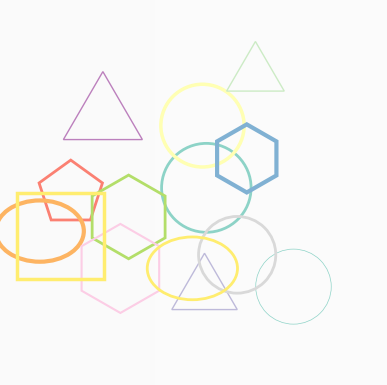[{"shape": "circle", "thickness": 0.5, "radius": 0.49, "center": [0.757, 0.256]}, {"shape": "circle", "thickness": 2, "radius": 0.58, "center": [0.532, 0.512]}, {"shape": "circle", "thickness": 2.5, "radius": 0.54, "center": [0.523, 0.674]}, {"shape": "triangle", "thickness": 1, "radius": 0.49, "center": [0.528, 0.245]}, {"shape": "pentagon", "thickness": 2, "radius": 0.43, "center": [0.183, 0.498]}, {"shape": "hexagon", "thickness": 3, "radius": 0.44, "center": [0.637, 0.589]}, {"shape": "oval", "thickness": 3, "radius": 0.57, "center": [0.103, 0.4]}, {"shape": "hexagon", "thickness": 2, "radius": 0.54, "center": [0.332, 0.437]}, {"shape": "hexagon", "thickness": 1.5, "radius": 0.58, "center": [0.311, 0.303]}, {"shape": "circle", "thickness": 2, "radius": 0.5, "center": [0.612, 0.338]}, {"shape": "triangle", "thickness": 1, "radius": 0.59, "center": [0.265, 0.696]}, {"shape": "triangle", "thickness": 1, "radius": 0.43, "center": [0.659, 0.806]}, {"shape": "oval", "thickness": 2, "radius": 0.58, "center": [0.496, 0.303]}, {"shape": "square", "thickness": 2.5, "radius": 0.56, "center": [0.155, 0.388]}]